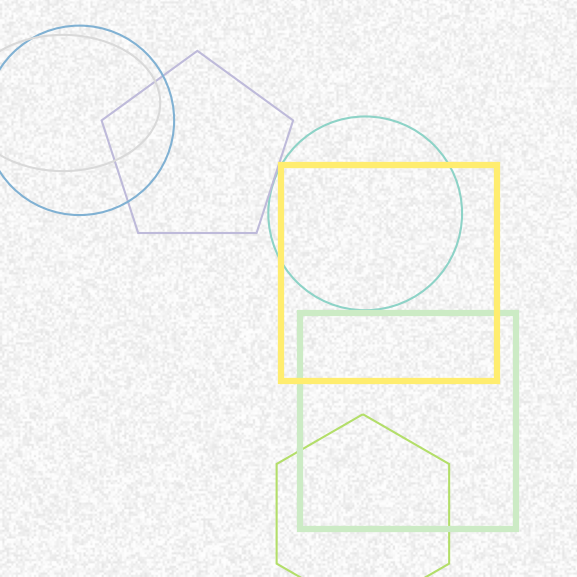[{"shape": "circle", "thickness": 1, "radius": 0.84, "center": [0.632, 0.63]}, {"shape": "pentagon", "thickness": 1, "radius": 0.87, "center": [0.342, 0.737]}, {"shape": "circle", "thickness": 1, "radius": 0.82, "center": [0.138, 0.791]}, {"shape": "hexagon", "thickness": 1, "radius": 0.86, "center": [0.628, 0.109]}, {"shape": "oval", "thickness": 1, "radius": 0.84, "center": [0.109, 0.821]}, {"shape": "square", "thickness": 3, "radius": 0.94, "center": [0.706, 0.271]}, {"shape": "square", "thickness": 3, "radius": 0.94, "center": [0.674, 0.527]}]